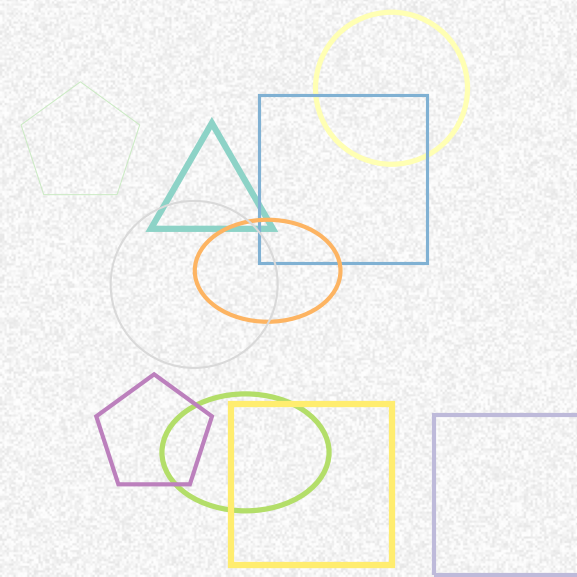[{"shape": "triangle", "thickness": 3, "radius": 0.61, "center": [0.367, 0.664]}, {"shape": "circle", "thickness": 2.5, "radius": 0.66, "center": [0.678, 0.846]}, {"shape": "square", "thickness": 2, "radius": 0.69, "center": [0.89, 0.142]}, {"shape": "square", "thickness": 1.5, "radius": 0.73, "center": [0.594, 0.69]}, {"shape": "oval", "thickness": 2, "radius": 0.63, "center": [0.463, 0.53]}, {"shape": "oval", "thickness": 2.5, "radius": 0.72, "center": [0.425, 0.216]}, {"shape": "circle", "thickness": 1, "radius": 0.72, "center": [0.336, 0.507]}, {"shape": "pentagon", "thickness": 2, "radius": 0.53, "center": [0.267, 0.246]}, {"shape": "pentagon", "thickness": 0.5, "radius": 0.54, "center": [0.139, 0.749]}, {"shape": "square", "thickness": 3, "radius": 0.7, "center": [0.539, 0.161]}]